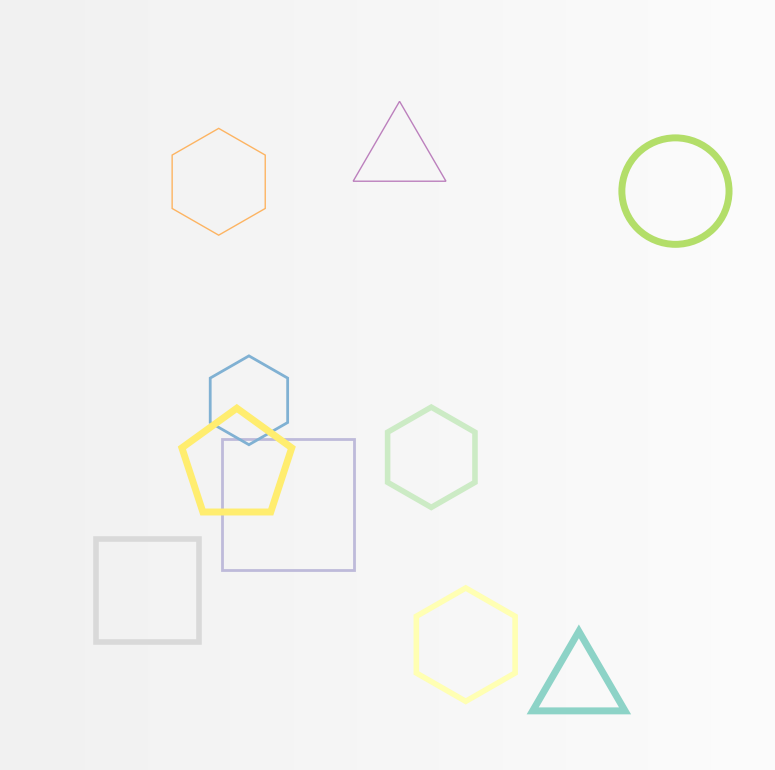[{"shape": "triangle", "thickness": 2.5, "radius": 0.34, "center": [0.747, 0.111]}, {"shape": "hexagon", "thickness": 2, "radius": 0.37, "center": [0.601, 0.163]}, {"shape": "square", "thickness": 1, "radius": 0.42, "center": [0.371, 0.345]}, {"shape": "hexagon", "thickness": 1, "radius": 0.29, "center": [0.321, 0.48]}, {"shape": "hexagon", "thickness": 0.5, "radius": 0.35, "center": [0.282, 0.764]}, {"shape": "circle", "thickness": 2.5, "radius": 0.35, "center": [0.872, 0.752]}, {"shape": "square", "thickness": 2, "radius": 0.33, "center": [0.19, 0.233]}, {"shape": "triangle", "thickness": 0.5, "radius": 0.35, "center": [0.516, 0.799]}, {"shape": "hexagon", "thickness": 2, "radius": 0.33, "center": [0.556, 0.406]}, {"shape": "pentagon", "thickness": 2.5, "radius": 0.37, "center": [0.306, 0.395]}]